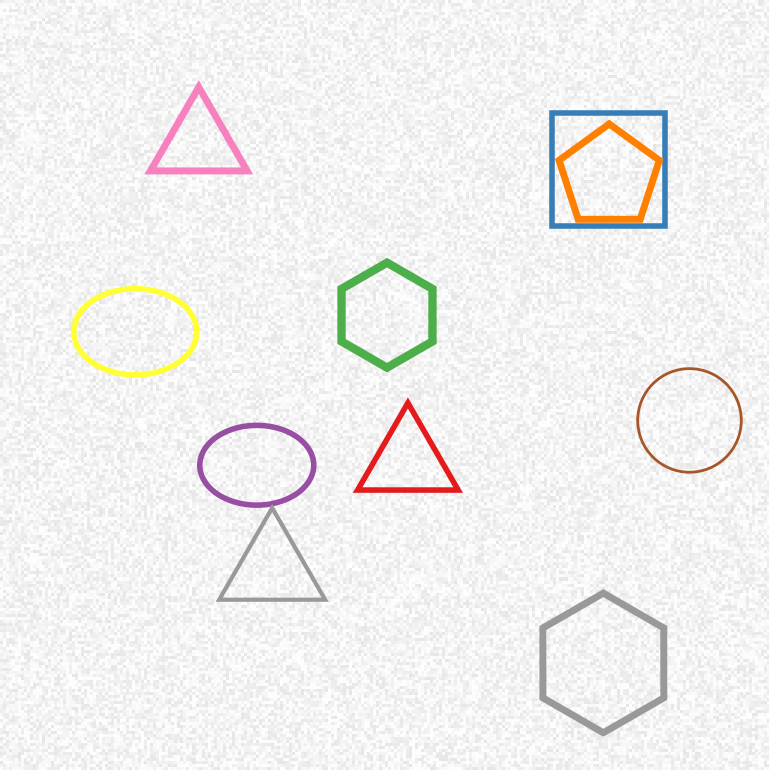[{"shape": "triangle", "thickness": 2, "radius": 0.38, "center": [0.53, 0.401]}, {"shape": "square", "thickness": 2, "radius": 0.37, "center": [0.79, 0.78]}, {"shape": "hexagon", "thickness": 3, "radius": 0.34, "center": [0.503, 0.591]}, {"shape": "oval", "thickness": 2, "radius": 0.37, "center": [0.333, 0.396]}, {"shape": "pentagon", "thickness": 2.5, "radius": 0.34, "center": [0.791, 0.771]}, {"shape": "oval", "thickness": 2, "radius": 0.4, "center": [0.176, 0.569]}, {"shape": "circle", "thickness": 1, "radius": 0.34, "center": [0.895, 0.454]}, {"shape": "triangle", "thickness": 2.5, "radius": 0.36, "center": [0.258, 0.814]}, {"shape": "hexagon", "thickness": 2.5, "radius": 0.45, "center": [0.784, 0.139]}, {"shape": "triangle", "thickness": 1.5, "radius": 0.4, "center": [0.353, 0.261]}]